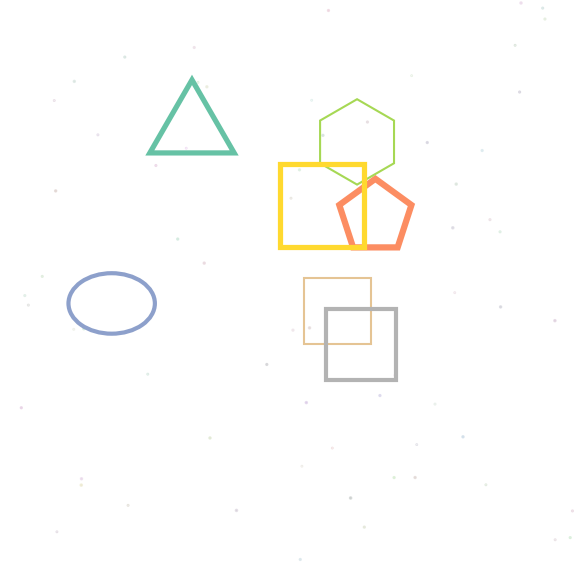[{"shape": "triangle", "thickness": 2.5, "radius": 0.42, "center": [0.332, 0.776]}, {"shape": "pentagon", "thickness": 3, "radius": 0.33, "center": [0.65, 0.624]}, {"shape": "oval", "thickness": 2, "radius": 0.37, "center": [0.193, 0.474]}, {"shape": "hexagon", "thickness": 1, "radius": 0.37, "center": [0.618, 0.753]}, {"shape": "square", "thickness": 2.5, "radius": 0.36, "center": [0.557, 0.643]}, {"shape": "square", "thickness": 1, "radius": 0.29, "center": [0.584, 0.461]}, {"shape": "square", "thickness": 2, "radius": 0.3, "center": [0.625, 0.403]}]